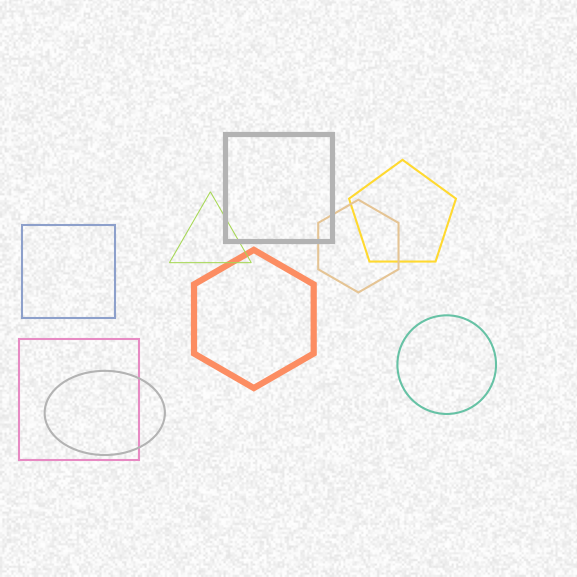[{"shape": "circle", "thickness": 1, "radius": 0.43, "center": [0.774, 0.368]}, {"shape": "hexagon", "thickness": 3, "radius": 0.6, "center": [0.44, 0.447]}, {"shape": "square", "thickness": 1, "radius": 0.4, "center": [0.119, 0.528]}, {"shape": "square", "thickness": 1, "radius": 0.52, "center": [0.137, 0.307]}, {"shape": "triangle", "thickness": 0.5, "radius": 0.41, "center": [0.364, 0.585]}, {"shape": "pentagon", "thickness": 1, "radius": 0.49, "center": [0.697, 0.625]}, {"shape": "hexagon", "thickness": 1, "radius": 0.4, "center": [0.621, 0.573]}, {"shape": "oval", "thickness": 1, "radius": 0.52, "center": [0.181, 0.284]}, {"shape": "square", "thickness": 2.5, "radius": 0.46, "center": [0.483, 0.674]}]